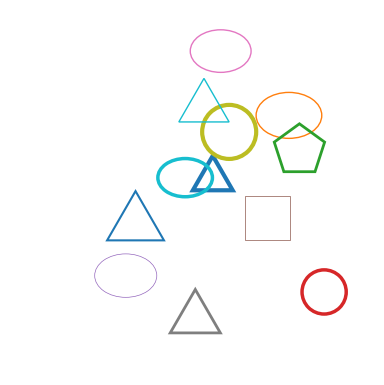[{"shape": "triangle", "thickness": 3, "radius": 0.3, "center": [0.553, 0.536]}, {"shape": "triangle", "thickness": 1.5, "radius": 0.43, "center": [0.352, 0.418]}, {"shape": "oval", "thickness": 1, "radius": 0.43, "center": [0.75, 0.7]}, {"shape": "pentagon", "thickness": 2, "radius": 0.34, "center": [0.778, 0.61]}, {"shape": "circle", "thickness": 2.5, "radius": 0.29, "center": [0.842, 0.242]}, {"shape": "oval", "thickness": 0.5, "radius": 0.4, "center": [0.327, 0.284]}, {"shape": "square", "thickness": 0.5, "radius": 0.29, "center": [0.694, 0.433]}, {"shape": "oval", "thickness": 1, "radius": 0.39, "center": [0.573, 0.867]}, {"shape": "triangle", "thickness": 2, "radius": 0.38, "center": [0.507, 0.173]}, {"shape": "circle", "thickness": 3, "radius": 0.35, "center": [0.595, 0.657]}, {"shape": "triangle", "thickness": 1, "radius": 0.38, "center": [0.53, 0.721]}, {"shape": "oval", "thickness": 2.5, "radius": 0.35, "center": [0.481, 0.539]}]